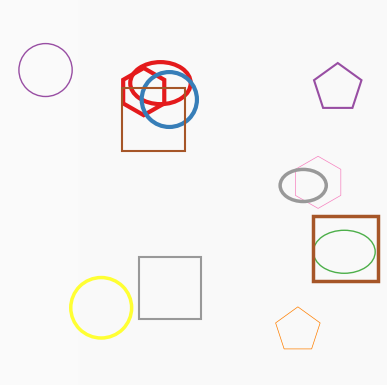[{"shape": "hexagon", "thickness": 3, "radius": 0.31, "center": [0.371, 0.762]}, {"shape": "oval", "thickness": 3, "radius": 0.39, "center": [0.414, 0.784]}, {"shape": "circle", "thickness": 3, "radius": 0.36, "center": [0.437, 0.742]}, {"shape": "oval", "thickness": 1, "radius": 0.4, "center": [0.888, 0.346]}, {"shape": "pentagon", "thickness": 1.5, "radius": 0.32, "center": [0.872, 0.772]}, {"shape": "circle", "thickness": 1, "radius": 0.34, "center": [0.118, 0.818]}, {"shape": "pentagon", "thickness": 0.5, "radius": 0.3, "center": [0.769, 0.143]}, {"shape": "circle", "thickness": 2.5, "radius": 0.39, "center": [0.261, 0.201]}, {"shape": "square", "thickness": 1.5, "radius": 0.41, "center": [0.395, 0.69]}, {"shape": "square", "thickness": 2.5, "radius": 0.42, "center": [0.891, 0.355]}, {"shape": "hexagon", "thickness": 0.5, "radius": 0.34, "center": [0.821, 0.526]}, {"shape": "square", "thickness": 1.5, "radius": 0.4, "center": [0.439, 0.251]}, {"shape": "oval", "thickness": 2.5, "radius": 0.3, "center": [0.782, 0.518]}]